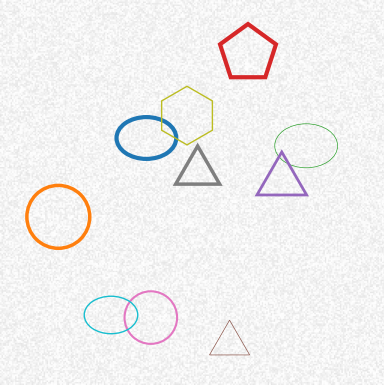[{"shape": "oval", "thickness": 3, "radius": 0.39, "center": [0.38, 0.642]}, {"shape": "circle", "thickness": 2.5, "radius": 0.41, "center": [0.151, 0.437]}, {"shape": "oval", "thickness": 0.5, "radius": 0.41, "center": [0.795, 0.621]}, {"shape": "pentagon", "thickness": 3, "radius": 0.38, "center": [0.644, 0.861]}, {"shape": "triangle", "thickness": 2, "radius": 0.37, "center": [0.732, 0.531]}, {"shape": "triangle", "thickness": 0.5, "radius": 0.3, "center": [0.596, 0.108]}, {"shape": "circle", "thickness": 1.5, "radius": 0.34, "center": [0.392, 0.175]}, {"shape": "triangle", "thickness": 2.5, "radius": 0.33, "center": [0.513, 0.555]}, {"shape": "hexagon", "thickness": 1, "radius": 0.38, "center": [0.486, 0.7]}, {"shape": "oval", "thickness": 1, "radius": 0.35, "center": [0.288, 0.182]}]